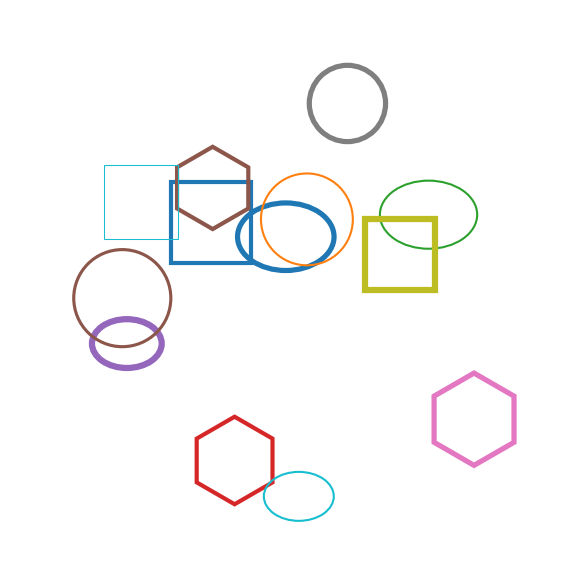[{"shape": "square", "thickness": 2, "radius": 0.35, "center": [0.365, 0.613]}, {"shape": "oval", "thickness": 2.5, "radius": 0.42, "center": [0.495, 0.589]}, {"shape": "circle", "thickness": 1, "radius": 0.4, "center": [0.531, 0.619]}, {"shape": "oval", "thickness": 1, "radius": 0.42, "center": [0.742, 0.627]}, {"shape": "hexagon", "thickness": 2, "radius": 0.38, "center": [0.406, 0.202]}, {"shape": "oval", "thickness": 3, "radius": 0.3, "center": [0.22, 0.404]}, {"shape": "circle", "thickness": 1.5, "radius": 0.42, "center": [0.212, 0.483]}, {"shape": "hexagon", "thickness": 2, "radius": 0.36, "center": [0.368, 0.674]}, {"shape": "hexagon", "thickness": 2.5, "radius": 0.4, "center": [0.821, 0.273]}, {"shape": "circle", "thickness": 2.5, "radius": 0.33, "center": [0.602, 0.82]}, {"shape": "square", "thickness": 3, "radius": 0.31, "center": [0.693, 0.558]}, {"shape": "oval", "thickness": 1, "radius": 0.3, "center": [0.517, 0.14]}, {"shape": "square", "thickness": 0.5, "radius": 0.32, "center": [0.245, 0.65]}]